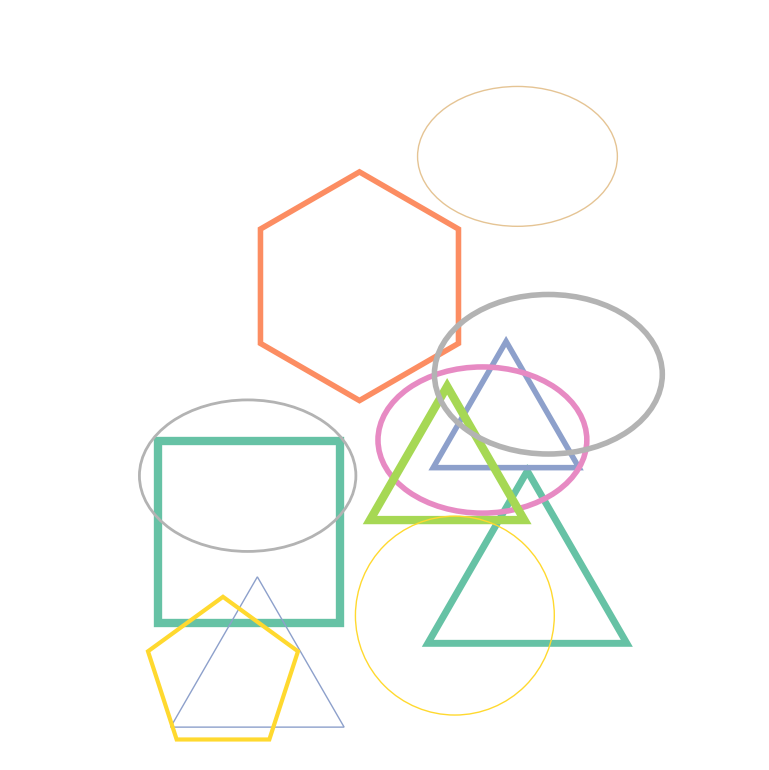[{"shape": "triangle", "thickness": 2.5, "radius": 0.75, "center": [0.685, 0.239]}, {"shape": "square", "thickness": 3, "radius": 0.59, "center": [0.324, 0.309]}, {"shape": "hexagon", "thickness": 2, "radius": 0.74, "center": [0.467, 0.628]}, {"shape": "triangle", "thickness": 0.5, "radius": 0.65, "center": [0.334, 0.121]}, {"shape": "triangle", "thickness": 2, "radius": 0.55, "center": [0.657, 0.447]}, {"shape": "oval", "thickness": 2, "radius": 0.68, "center": [0.626, 0.429]}, {"shape": "triangle", "thickness": 3, "radius": 0.58, "center": [0.581, 0.382]}, {"shape": "pentagon", "thickness": 1.5, "radius": 0.51, "center": [0.29, 0.122]}, {"shape": "circle", "thickness": 0.5, "radius": 0.65, "center": [0.591, 0.201]}, {"shape": "oval", "thickness": 0.5, "radius": 0.65, "center": [0.672, 0.797]}, {"shape": "oval", "thickness": 2, "radius": 0.74, "center": [0.712, 0.514]}, {"shape": "oval", "thickness": 1, "radius": 0.7, "center": [0.322, 0.382]}]